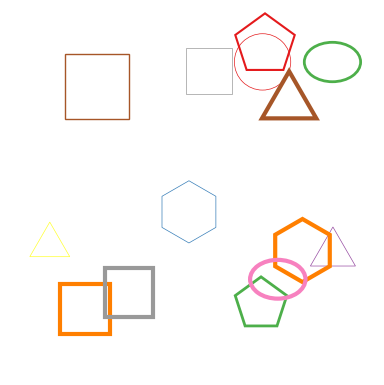[{"shape": "circle", "thickness": 0.5, "radius": 0.37, "center": [0.682, 0.839]}, {"shape": "pentagon", "thickness": 1.5, "radius": 0.41, "center": [0.688, 0.884]}, {"shape": "hexagon", "thickness": 0.5, "radius": 0.4, "center": [0.491, 0.45]}, {"shape": "oval", "thickness": 2, "radius": 0.37, "center": [0.864, 0.839]}, {"shape": "pentagon", "thickness": 2, "radius": 0.35, "center": [0.678, 0.21]}, {"shape": "triangle", "thickness": 0.5, "radius": 0.34, "center": [0.865, 0.343]}, {"shape": "square", "thickness": 3, "radius": 0.33, "center": [0.221, 0.197]}, {"shape": "hexagon", "thickness": 3, "radius": 0.41, "center": [0.786, 0.349]}, {"shape": "triangle", "thickness": 0.5, "radius": 0.3, "center": [0.129, 0.363]}, {"shape": "square", "thickness": 1, "radius": 0.42, "center": [0.251, 0.775]}, {"shape": "triangle", "thickness": 3, "radius": 0.41, "center": [0.751, 0.733]}, {"shape": "oval", "thickness": 3, "radius": 0.36, "center": [0.722, 0.275]}, {"shape": "square", "thickness": 0.5, "radius": 0.3, "center": [0.542, 0.815]}, {"shape": "square", "thickness": 3, "radius": 0.31, "center": [0.335, 0.24]}]